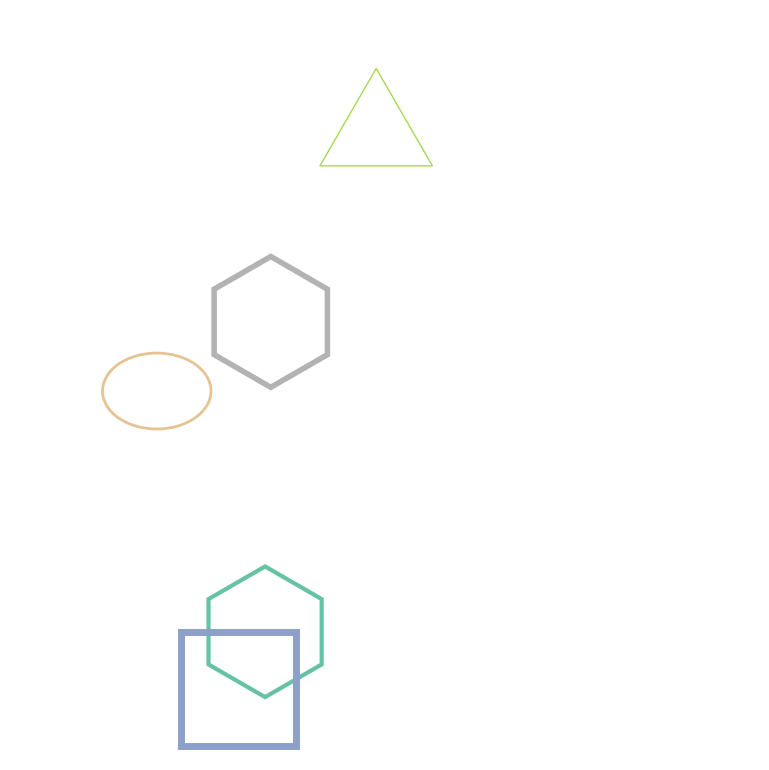[{"shape": "hexagon", "thickness": 1.5, "radius": 0.42, "center": [0.344, 0.18]}, {"shape": "square", "thickness": 2.5, "radius": 0.37, "center": [0.31, 0.105]}, {"shape": "triangle", "thickness": 0.5, "radius": 0.42, "center": [0.489, 0.827]}, {"shape": "oval", "thickness": 1, "radius": 0.35, "center": [0.204, 0.492]}, {"shape": "hexagon", "thickness": 2, "radius": 0.42, "center": [0.352, 0.582]}]